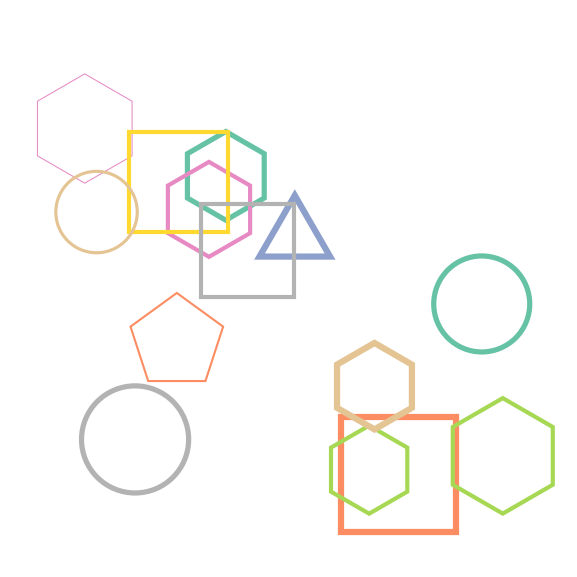[{"shape": "circle", "thickness": 2.5, "radius": 0.42, "center": [0.834, 0.473]}, {"shape": "hexagon", "thickness": 2.5, "radius": 0.38, "center": [0.391, 0.695]}, {"shape": "pentagon", "thickness": 1, "radius": 0.42, "center": [0.306, 0.408]}, {"shape": "square", "thickness": 3, "radius": 0.5, "center": [0.69, 0.178]}, {"shape": "triangle", "thickness": 3, "radius": 0.35, "center": [0.51, 0.59]}, {"shape": "hexagon", "thickness": 0.5, "radius": 0.47, "center": [0.147, 0.777]}, {"shape": "hexagon", "thickness": 2, "radius": 0.41, "center": [0.362, 0.637]}, {"shape": "hexagon", "thickness": 2, "radius": 0.38, "center": [0.639, 0.186]}, {"shape": "hexagon", "thickness": 2, "radius": 0.5, "center": [0.871, 0.21]}, {"shape": "square", "thickness": 2, "radius": 0.43, "center": [0.309, 0.684]}, {"shape": "hexagon", "thickness": 3, "radius": 0.37, "center": [0.648, 0.33]}, {"shape": "circle", "thickness": 1.5, "radius": 0.35, "center": [0.167, 0.632]}, {"shape": "square", "thickness": 2, "radius": 0.4, "center": [0.428, 0.565]}, {"shape": "circle", "thickness": 2.5, "radius": 0.46, "center": [0.234, 0.238]}]